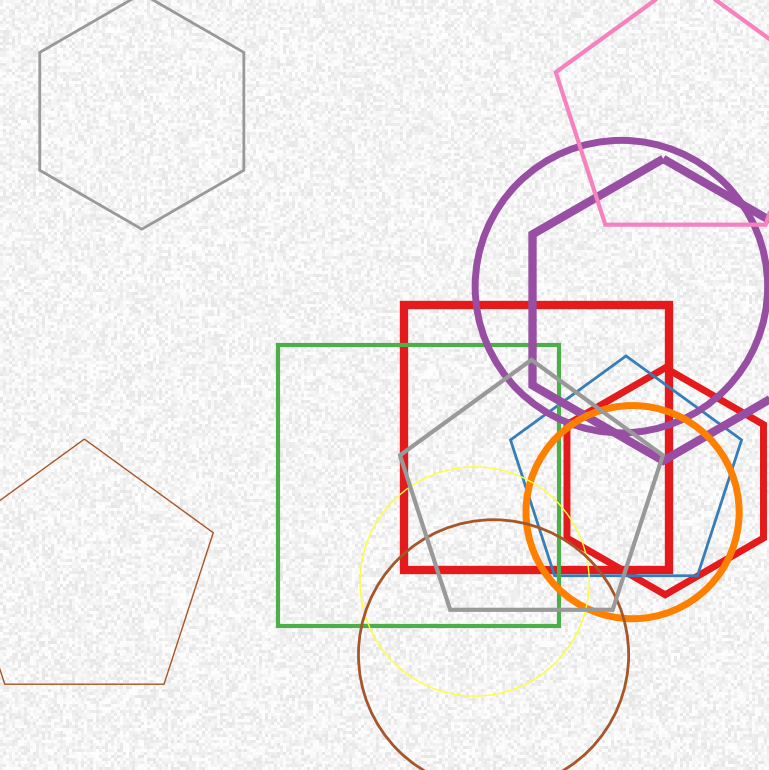[{"shape": "square", "thickness": 3, "radius": 0.86, "center": [0.697, 0.431]}, {"shape": "hexagon", "thickness": 2.5, "radius": 0.74, "center": [0.864, 0.375]}, {"shape": "pentagon", "thickness": 1, "radius": 0.79, "center": [0.813, 0.38]}, {"shape": "square", "thickness": 1.5, "radius": 0.91, "center": [0.544, 0.37]}, {"shape": "circle", "thickness": 2.5, "radius": 0.95, "center": [0.807, 0.628]}, {"shape": "hexagon", "thickness": 3, "radius": 0.98, "center": [0.861, 0.598]}, {"shape": "circle", "thickness": 2.5, "radius": 0.69, "center": [0.822, 0.335]}, {"shape": "circle", "thickness": 0.5, "radius": 0.74, "center": [0.616, 0.245]}, {"shape": "circle", "thickness": 1, "radius": 0.88, "center": [0.641, 0.15]}, {"shape": "pentagon", "thickness": 0.5, "radius": 0.88, "center": [0.11, 0.254]}, {"shape": "pentagon", "thickness": 1.5, "radius": 0.89, "center": [0.89, 0.851]}, {"shape": "hexagon", "thickness": 1, "radius": 0.77, "center": [0.184, 0.855]}, {"shape": "pentagon", "thickness": 1.5, "radius": 0.9, "center": [0.69, 0.353]}]